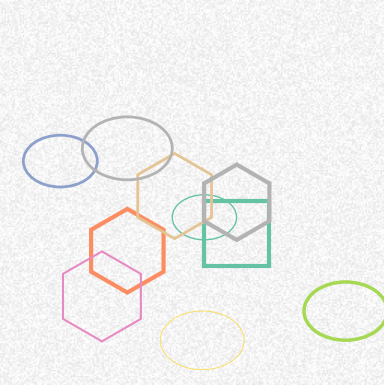[{"shape": "square", "thickness": 3, "radius": 0.42, "center": [0.615, 0.393]}, {"shape": "oval", "thickness": 1, "radius": 0.42, "center": [0.531, 0.436]}, {"shape": "hexagon", "thickness": 3, "radius": 0.54, "center": [0.331, 0.349]}, {"shape": "oval", "thickness": 2, "radius": 0.48, "center": [0.157, 0.582]}, {"shape": "hexagon", "thickness": 1.5, "radius": 0.58, "center": [0.265, 0.23]}, {"shape": "oval", "thickness": 2.5, "radius": 0.54, "center": [0.898, 0.192]}, {"shape": "oval", "thickness": 0.5, "radius": 0.54, "center": [0.525, 0.116]}, {"shape": "hexagon", "thickness": 2, "radius": 0.55, "center": [0.454, 0.491]}, {"shape": "hexagon", "thickness": 3, "radius": 0.49, "center": [0.615, 0.475]}, {"shape": "oval", "thickness": 2, "radius": 0.58, "center": [0.331, 0.615]}]